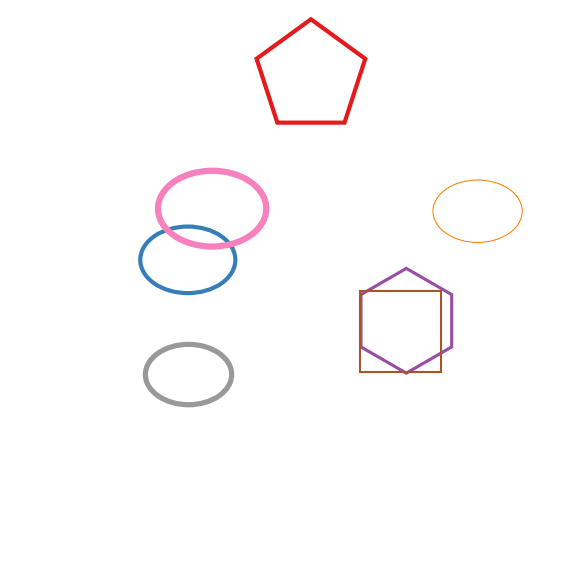[{"shape": "pentagon", "thickness": 2, "radius": 0.49, "center": [0.538, 0.867]}, {"shape": "oval", "thickness": 2, "radius": 0.41, "center": [0.325, 0.549]}, {"shape": "hexagon", "thickness": 1.5, "radius": 0.45, "center": [0.704, 0.444]}, {"shape": "oval", "thickness": 0.5, "radius": 0.39, "center": [0.827, 0.633]}, {"shape": "square", "thickness": 1, "radius": 0.35, "center": [0.693, 0.426]}, {"shape": "oval", "thickness": 3, "radius": 0.47, "center": [0.367, 0.638]}, {"shape": "oval", "thickness": 2.5, "radius": 0.37, "center": [0.326, 0.351]}]